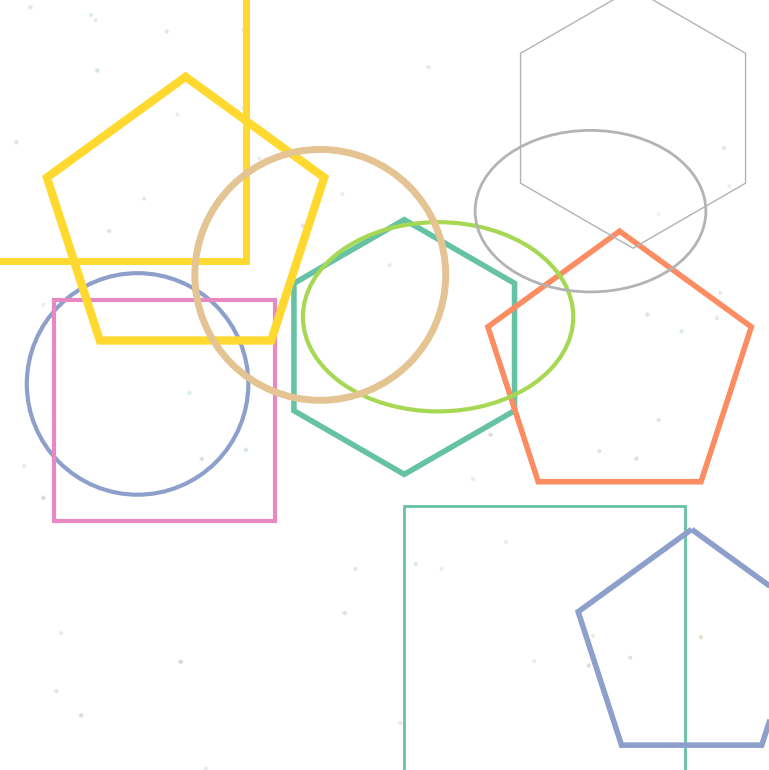[{"shape": "square", "thickness": 1, "radius": 0.91, "center": [0.707, 0.161]}, {"shape": "hexagon", "thickness": 2, "radius": 0.83, "center": [0.525, 0.549]}, {"shape": "pentagon", "thickness": 2, "radius": 0.9, "center": [0.805, 0.52]}, {"shape": "pentagon", "thickness": 2, "radius": 0.77, "center": [0.898, 0.158]}, {"shape": "circle", "thickness": 1.5, "radius": 0.72, "center": [0.179, 0.501]}, {"shape": "square", "thickness": 1.5, "radius": 0.72, "center": [0.213, 0.467]}, {"shape": "oval", "thickness": 1.5, "radius": 0.88, "center": [0.569, 0.589]}, {"shape": "square", "thickness": 2.5, "radius": 0.99, "center": [0.122, 0.859]}, {"shape": "pentagon", "thickness": 3, "radius": 0.95, "center": [0.241, 0.711]}, {"shape": "circle", "thickness": 2.5, "radius": 0.81, "center": [0.416, 0.643]}, {"shape": "hexagon", "thickness": 0.5, "radius": 0.84, "center": [0.822, 0.846]}, {"shape": "oval", "thickness": 1, "radius": 0.75, "center": [0.767, 0.726]}]